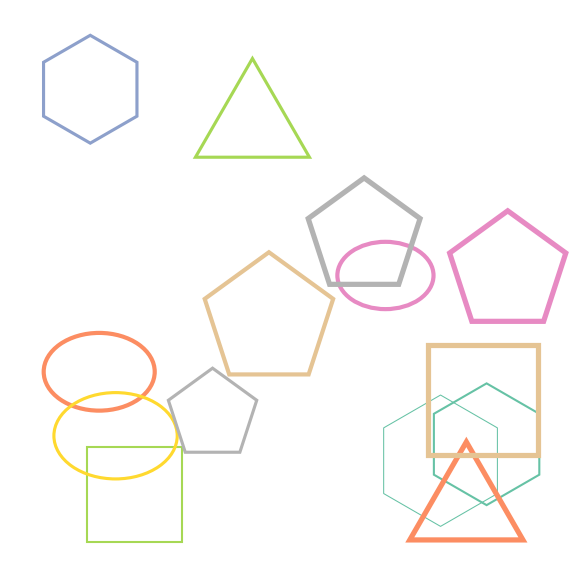[{"shape": "hexagon", "thickness": 1, "radius": 0.53, "center": [0.843, 0.23]}, {"shape": "hexagon", "thickness": 0.5, "radius": 0.57, "center": [0.763, 0.201]}, {"shape": "oval", "thickness": 2, "radius": 0.48, "center": [0.172, 0.355]}, {"shape": "triangle", "thickness": 2.5, "radius": 0.57, "center": [0.808, 0.121]}, {"shape": "hexagon", "thickness": 1.5, "radius": 0.47, "center": [0.156, 0.845]}, {"shape": "oval", "thickness": 2, "radius": 0.42, "center": [0.667, 0.522]}, {"shape": "pentagon", "thickness": 2.5, "radius": 0.53, "center": [0.879, 0.528]}, {"shape": "triangle", "thickness": 1.5, "radius": 0.57, "center": [0.437, 0.784]}, {"shape": "square", "thickness": 1, "radius": 0.41, "center": [0.233, 0.143]}, {"shape": "oval", "thickness": 1.5, "radius": 0.53, "center": [0.2, 0.245]}, {"shape": "pentagon", "thickness": 2, "radius": 0.58, "center": [0.466, 0.445]}, {"shape": "square", "thickness": 2.5, "radius": 0.48, "center": [0.836, 0.306]}, {"shape": "pentagon", "thickness": 1.5, "radius": 0.4, "center": [0.368, 0.281]}, {"shape": "pentagon", "thickness": 2.5, "radius": 0.51, "center": [0.631, 0.589]}]